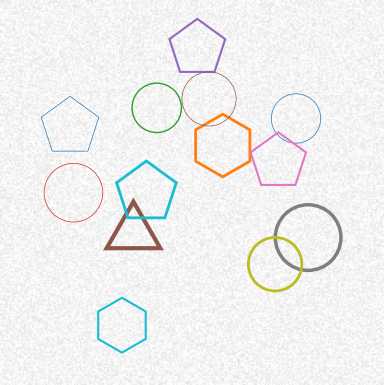[{"shape": "pentagon", "thickness": 0.5, "radius": 0.39, "center": [0.182, 0.671]}, {"shape": "circle", "thickness": 0.5, "radius": 0.32, "center": [0.769, 0.692]}, {"shape": "hexagon", "thickness": 2, "radius": 0.41, "center": [0.579, 0.622]}, {"shape": "circle", "thickness": 1, "radius": 0.32, "center": [0.407, 0.72]}, {"shape": "circle", "thickness": 0.5, "radius": 0.38, "center": [0.191, 0.5]}, {"shape": "pentagon", "thickness": 1.5, "radius": 0.38, "center": [0.512, 0.875]}, {"shape": "circle", "thickness": 0.5, "radius": 0.35, "center": [0.543, 0.743]}, {"shape": "triangle", "thickness": 3, "radius": 0.4, "center": [0.347, 0.396]}, {"shape": "pentagon", "thickness": 1.5, "radius": 0.38, "center": [0.723, 0.581]}, {"shape": "circle", "thickness": 2.5, "radius": 0.43, "center": [0.8, 0.383]}, {"shape": "circle", "thickness": 2, "radius": 0.35, "center": [0.715, 0.314]}, {"shape": "pentagon", "thickness": 2, "radius": 0.41, "center": [0.38, 0.5]}, {"shape": "hexagon", "thickness": 1.5, "radius": 0.36, "center": [0.317, 0.155]}]